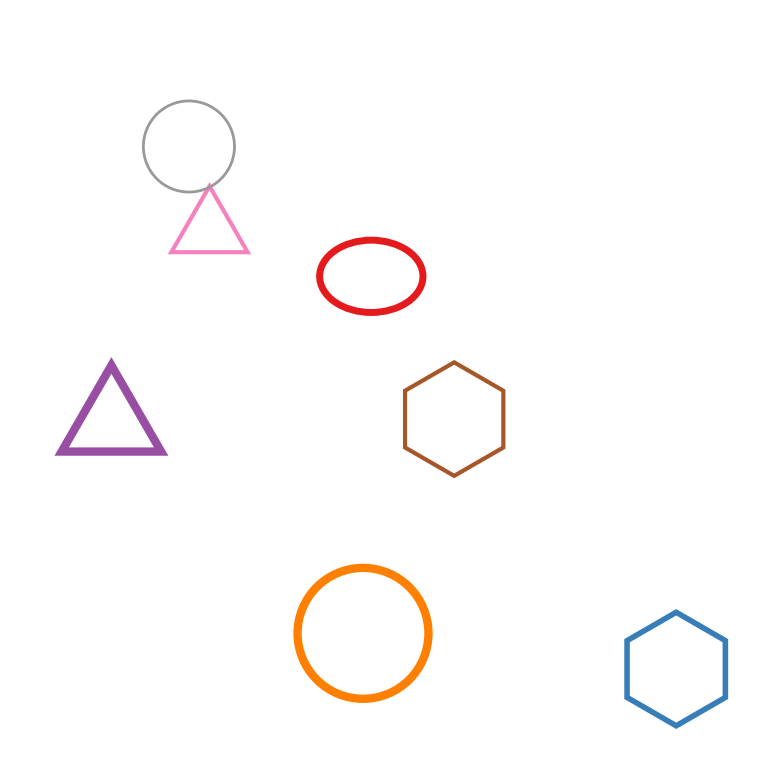[{"shape": "oval", "thickness": 2.5, "radius": 0.34, "center": [0.482, 0.641]}, {"shape": "hexagon", "thickness": 2, "radius": 0.37, "center": [0.878, 0.131]}, {"shape": "triangle", "thickness": 3, "radius": 0.37, "center": [0.145, 0.451]}, {"shape": "circle", "thickness": 3, "radius": 0.42, "center": [0.471, 0.177]}, {"shape": "hexagon", "thickness": 1.5, "radius": 0.37, "center": [0.59, 0.456]}, {"shape": "triangle", "thickness": 1.5, "radius": 0.29, "center": [0.272, 0.701]}, {"shape": "circle", "thickness": 1, "radius": 0.3, "center": [0.245, 0.81]}]